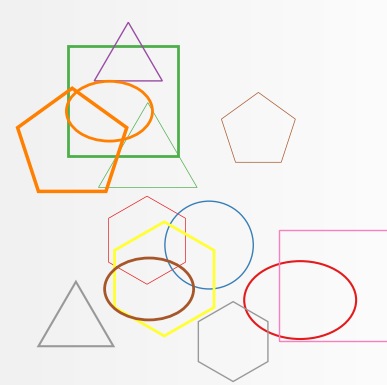[{"shape": "oval", "thickness": 1.5, "radius": 0.72, "center": [0.775, 0.221]}, {"shape": "hexagon", "thickness": 0.5, "radius": 0.57, "center": [0.379, 0.376]}, {"shape": "circle", "thickness": 1, "radius": 0.57, "center": [0.54, 0.363]}, {"shape": "square", "thickness": 2, "radius": 0.71, "center": [0.317, 0.737]}, {"shape": "triangle", "thickness": 0.5, "radius": 0.74, "center": [0.381, 0.587]}, {"shape": "triangle", "thickness": 1, "radius": 0.51, "center": [0.331, 0.841]}, {"shape": "oval", "thickness": 2, "radius": 0.56, "center": [0.282, 0.711]}, {"shape": "pentagon", "thickness": 2.5, "radius": 0.74, "center": [0.186, 0.623]}, {"shape": "hexagon", "thickness": 2, "radius": 0.74, "center": [0.424, 0.276]}, {"shape": "pentagon", "thickness": 0.5, "radius": 0.5, "center": [0.667, 0.66]}, {"shape": "oval", "thickness": 2, "radius": 0.57, "center": [0.385, 0.249]}, {"shape": "square", "thickness": 1, "radius": 0.72, "center": [0.862, 0.258]}, {"shape": "triangle", "thickness": 1.5, "radius": 0.56, "center": [0.196, 0.157]}, {"shape": "hexagon", "thickness": 1, "radius": 0.52, "center": [0.602, 0.113]}]